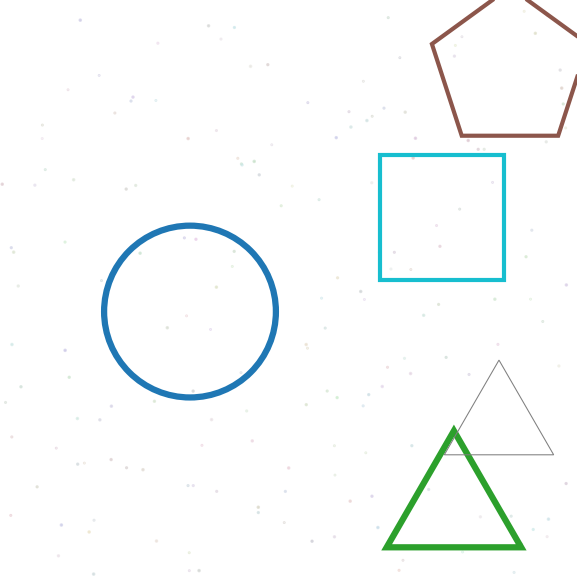[{"shape": "circle", "thickness": 3, "radius": 0.74, "center": [0.329, 0.46]}, {"shape": "triangle", "thickness": 3, "radius": 0.67, "center": [0.786, 0.119]}, {"shape": "pentagon", "thickness": 2, "radius": 0.71, "center": [0.883, 0.879]}, {"shape": "triangle", "thickness": 0.5, "radius": 0.55, "center": [0.864, 0.266]}, {"shape": "square", "thickness": 2, "radius": 0.54, "center": [0.765, 0.622]}]